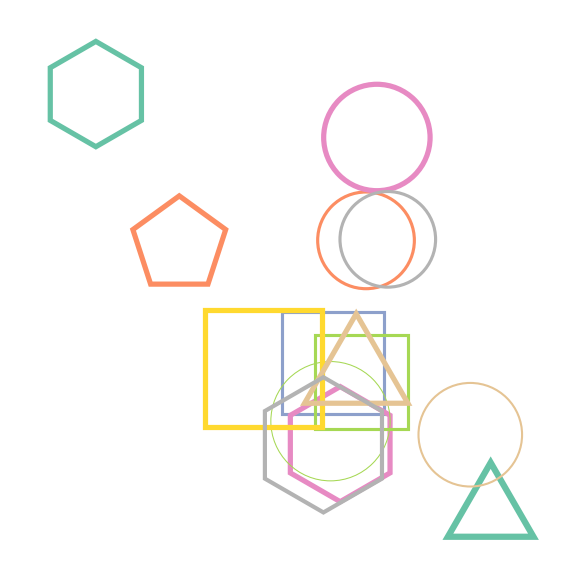[{"shape": "hexagon", "thickness": 2.5, "radius": 0.46, "center": [0.166, 0.836]}, {"shape": "triangle", "thickness": 3, "radius": 0.43, "center": [0.85, 0.112]}, {"shape": "pentagon", "thickness": 2.5, "radius": 0.42, "center": [0.31, 0.575]}, {"shape": "circle", "thickness": 1.5, "radius": 0.42, "center": [0.634, 0.583]}, {"shape": "square", "thickness": 1.5, "radius": 0.44, "center": [0.576, 0.371]}, {"shape": "circle", "thickness": 2.5, "radius": 0.46, "center": [0.653, 0.761]}, {"shape": "hexagon", "thickness": 2.5, "radius": 0.5, "center": [0.589, 0.23]}, {"shape": "square", "thickness": 1.5, "radius": 0.41, "center": [0.626, 0.338]}, {"shape": "circle", "thickness": 0.5, "radius": 0.52, "center": [0.572, 0.27]}, {"shape": "square", "thickness": 2.5, "radius": 0.51, "center": [0.456, 0.361]}, {"shape": "triangle", "thickness": 2.5, "radius": 0.52, "center": [0.617, 0.353]}, {"shape": "circle", "thickness": 1, "radius": 0.45, "center": [0.814, 0.246]}, {"shape": "hexagon", "thickness": 2, "radius": 0.59, "center": [0.56, 0.229]}, {"shape": "circle", "thickness": 1.5, "radius": 0.41, "center": [0.671, 0.585]}]